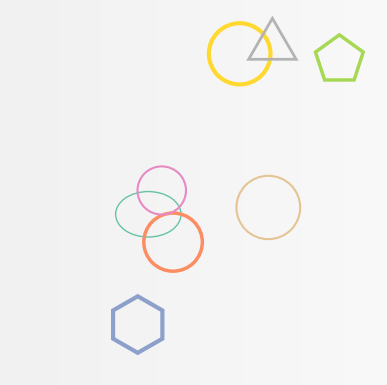[{"shape": "oval", "thickness": 1, "radius": 0.42, "center": [0.383, 0.443]}, {"shape": "circle", "thickness": 2.5, "radius": 0.38, "center": [0.447, 0.371]}, {"shape": "hexagon", "thickness": 3, "radius": 0.37, "center": [0.355, 0.157]}, {"shape": "circle", "thickness": 1.5, "radius": 0.31, "center": [0.417, 0.505]}, {"shape": "pentagon", "thickness": 2.5, "radius": 0.32, "center": [0.876, 0.845]}, {"shape": "circle", "thickness": 3, "radius": 0.4, "center": [0.619, 0.86]}, {"shape": "circle", "thickness": 1.5, "radius": 0.41, "center": [0.692, 0.461]}, {"shape": "triangle", "thickness": 2, "radius": 0.35, "center": [0.703, 0.881]}]